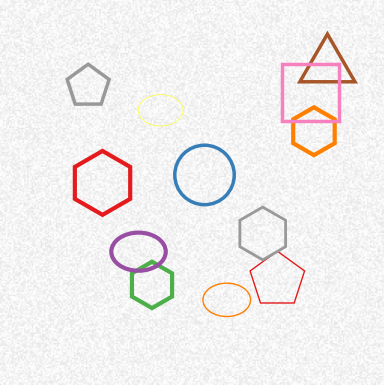[{"shape": "hexagon", "thickness": 3, "radius": 0.41, "center": [0.266, 0.525]}, {"shape": "pentagon", "thickness": 1, "radius": 0.37, "center": [0.72, 0.273]}, {"shape": "circle", "thickness": 2.5, "radius": 0.39, "center": [0.531, 0.546]}, {"shape": "hexagon", "thickness": 3, "radius": 0.3, "center": [0.395, 0.26]}, {"shape": "oval", "thickness": 3, "radius": 0.35, "center": [0.36, 0.346]}, {"shape": "oval", "thickness": 1, "radius": 0.31, "center": [0.589, 0.221]}, {"shape": "hexagon", "thickness": 3, "radius": 0.31, "center": [0.815, 0.659]}, {"shape": "oval", "thickness": 0.5, "radius": 0.29, "center": [0.417, 0.713]}, {"shape": "triangle", "thickness": 2.5, "radius": 0.41, "center": [0.85, 0.829]}, {"shape": "square", "thickness": 2.5, "radius": 0.37, "center": [0.807, 0.759]}, {"shape": "pentagon", "thickness": 2.5, "radius": 0.29, "center": [0.229, 0.776]}, {"shape": "hexagon", "thickness": 2, "radius": 0.34, "center": [0.682, 0.394]}]